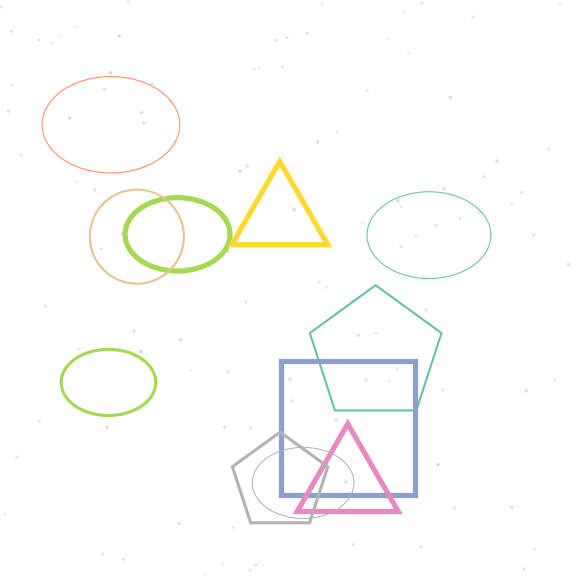[{"shape": "pentagon", "thickness": 1, "radius": 0.6, "center": [0.65, 0.385]}, {"shape": "oval", "thickness": 0.5, "radius": 0.54, "center": [0.743, 0.592]}, {"shape": "oval", "thickness": 0.5, "radius": 0.6, "center": [0.192, 0.783]}, {"shape": "square", "thickness": 2.5, "radius": 0.58, "center": [0.602, 0.258]}, {"shape": "triangle", "thickness": 2.5, "radius": 0.51, "center": [0.602, 0.164]}, {"shape": "oval", "thickness": 2.5, "radius": 0.45, "center": [0.307, 0.593]}, {"shape": "oval", "thickness": 1.5, "radius": 0.41, "center": [0.188, 0.337]}, {"shape": "triangle", "thickness": 2.5, "radius": 0.48, "center": [0.484, 0.623]}, {"shape": "circle", "thickness": 1, "radius": 0.41, "center": [0.237, 0.589]}, {"shape": "oval", "thickness": 0.5, "radius": 0.44, "center": [0.525, 0.163]}, {"shape": "pentagon", "thickness": 1.5, "radius": 0.43, "center": [0.485, 0.164]}]